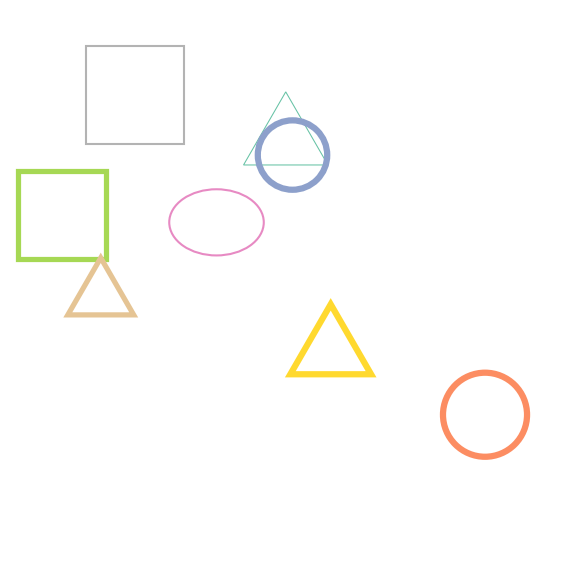[{"shape": "triangle", "thickness": 0.5, "radius": 0.42, "center": [0.495, 0.756]}, {"shape": "circle", "thickness": 3, "radius": 0.36, "center": [0.84, 0.281]}, {"shape": "circle", "thickness": 3, "radius": 0.3, "center": [0.507, 0.731]}, {"shape": "oval", "thickness": 1, "radius": 0.41, "center": [0.375, 0.614]}, {"shape": "square", "thickness": 2.5, "radius": 0.38, "center": [0.107, 0.627]}, {"shape": "triangle", "thickness": 3, "radius": 0.4, "center": [0.573, 0.391]}, {"shape": "triangle", "thickness": 2.5, "radius": 0.33, "center": [0.174, 0.487]}, {"shape": "square", "thickness": 1, "radius": 0.43, "center": [0.233, 0.835]}]